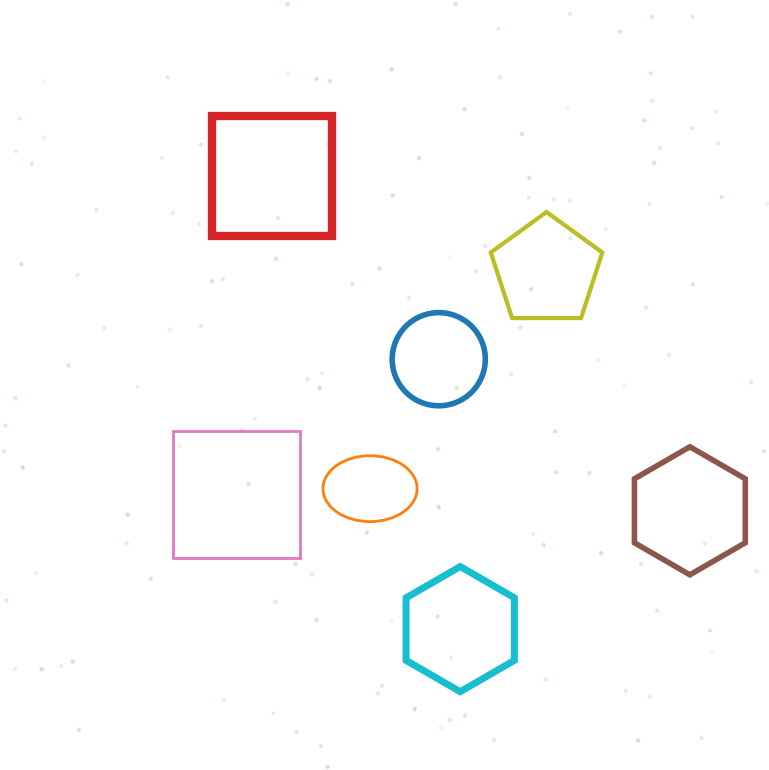[{"shape": "circle", "thickness": 2, "radius": 0.3, "center": [0.57, 0.534]}, {"shape": "oval", "thickness": 1, "radius": 0.31, "center": [0.481, 0.365]}, {"shape": "square", "thickness": 3, "radius": 0.39, "center": [0.353, 0.772]}, {"shape": "hexagon", "thickness": 2, "radius": 0.42, "center": [0.896, 0.337]}, {"shape": "square", "thickness": 1, "radius": 0.41, "center": [0.307, 0.358]}, {"shape": "pentagon", "thickness": 1.5, "radius": 0.38, "center": [0.71, 0.649]}, {"shape": "hexagon", "thickness": 2.5, "radius": 0.41, "center": [0.598, 0.183]}]